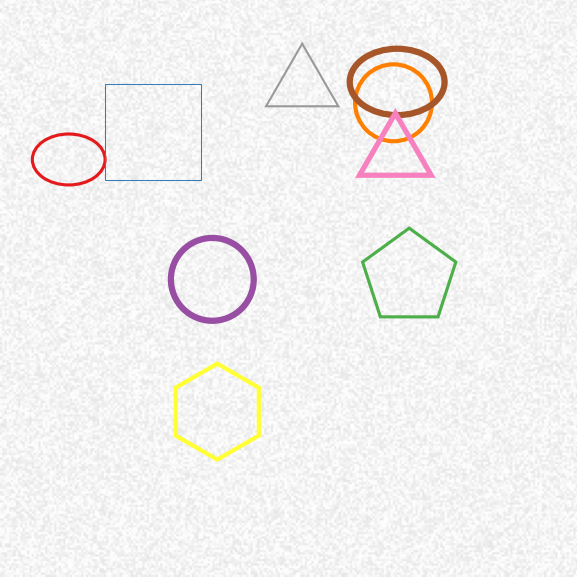[{"shape": "oval", "thickness": 1.5, "radius": 0.32, "center": [0.119, 0.723]}, {"shape": "square", "thickness": 0.5, "radius": 0.42, "center": [0.265, 0.771]}, {"shape": "pentagon", "thickness": 1.5, "radius": 0.42, "center": [0.709, 0.519]}, {"shape": "circle", "thickness": 3, "radius": 0.36, "center": [0.368, 0.515]}, {"shape": "circle", "thickness": 2, "radius": 0.33, "center": [0.681, 0.821]}, {"shape": "hexagon", "thickness": 2, "radius": 0.42, "center": [0.376, 0.286]}, {"shape": "oval", "thickness": 3, "radius": 0.41, "center": [0.688, 0.857]}, {"shape": "triangle", "thickness": 2.5, "radius": 0.36, "center": [0.685, 0.732]}, {"shape": "triangle", "thickness": 1, "radius": 0.36, "center": [0.523, 0.851]}]